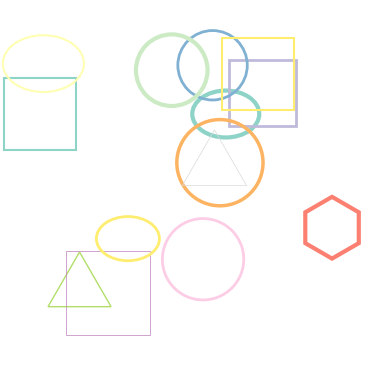[{"shape": "square", "thickness": 1.5, "radius": 0.47, "center": [0.105, 0.705]}, {"shape": "oval", "thickness": 3, "radius": 0.43, "center": [0.586, 0.704]}, {"shape": "oval", "thickness": 1.5, "radius": 0.53, "center": [0.113, 0.835]}, {"shape": "square", "thickness": 2, "radius": 0.43, "center": [0.682, 0.758]}, {"shape": "hexagon", "thickness": 3, "radius": 0.4, "center": [0.862, 0.409]}, {"shape": "circle", "thickness": 2, "radius": 0.45, "center": [0.552, 0.83]}, {"shape": "circle", "thickness": 2.5, "radius": 0.56, "center": [0.571, 0.577]}, {"shape": "triangle", "thickness": 1, "radius": 0.47, "center": [0.207, 0.251]}, {"shape": "circle", "thickness": 2, "radius": 0.53, "center": [0.527, 0.327]}, {"shape": "triangle", "thickness": 0.5, "radius": 0.48, "center": [0.557, 0.566]}, {"shape": "square", "thickness": 0.5, "radius": 0.55, "center": [0.281, 0.238]}, {"shape": "circle", "thickness": 3, "radius": 0.46, "center": [0.446, 0.818]}, {"shape": "square", "thickness": 1.5, "radius": 0.47, "center": [0.67, 0.808]}, {"shape": "oval", "thickness": 2, "radius": 0.41, "center": [0.332, 0.38]}]